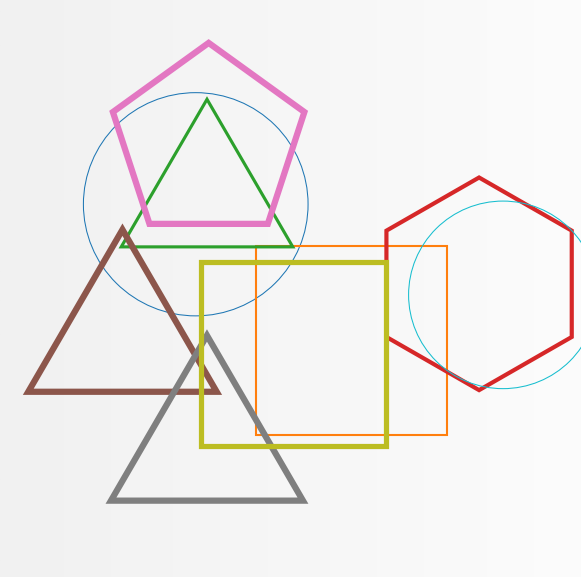[{"shape": "circle", "thickness": 0.5, "radius": 0.97, "center": [0.337, 0.645]}, {"shape": "square", "thickness": 1, "radius": 0.82, "center": [0.605, 0.41]}, {"shape": "triangle", "thickness": 1.5, "radius": 0.85, "center": [0.356, 0.657]}, {"shape": "hexagon", "thickness": 2, "radius": 0.92, "center": [0.824, 0.508]}, {"shape": "triangle", "thickness": 3, "radius": 0.94, "center": [0.211, 0.414]}, {"shape": "pentagon", "thickness": 3, "radius": 0.87, "center": [0.359, 0.752]}, {"shape": "triangle", "thickness": 3, "radius": 0.95, "center": [0.356, 0.228]}, {"shape": "square", "thickness": 2.5, "radius": 0.8, "center": [0.505, 0.386]}, {"shape": "circle", "thickness": 0.5, "radius": 0.81, "center": [0.865, 0.489]}]